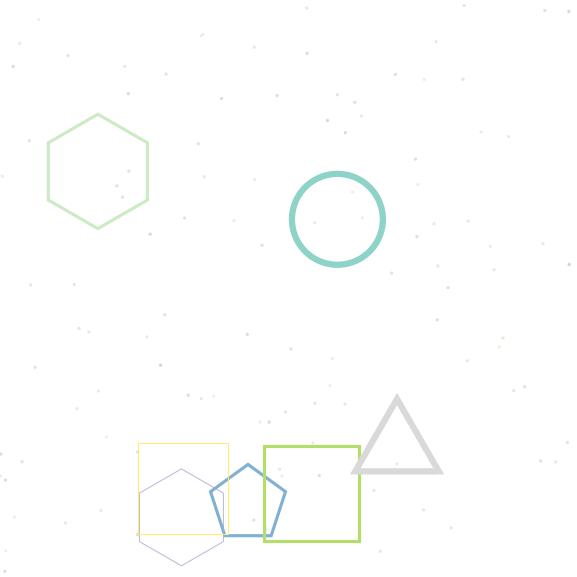[{"shape": "circle", "thickness": 3, "radius": 0.39, "center": [0.584, 0.619]}, {"shape": "hexagon", "thickness": 0.5, "radius": 0.42, "center": [0.314, 0.103]}, {"shape": "pentagon", "thickness": 1.5, "radius": 0.34, "center": [0.429, 0.127]}, {"shape": "square", "thickness": 1.5, "radius": 0.41, "center": [0.539, 0.144]}, {"shape": "triangle", "thickness": 3, "radius": 0.42, "center": [0.687, 0.225]}, {"shape": "hexagon", "thickness": 1.5, "radius": 0.5, "center": [0.169, 0.702]}, {"shape": "square", "thickness": 0.5, "radius": 0.39, "center": [0.317, 0.153]}]